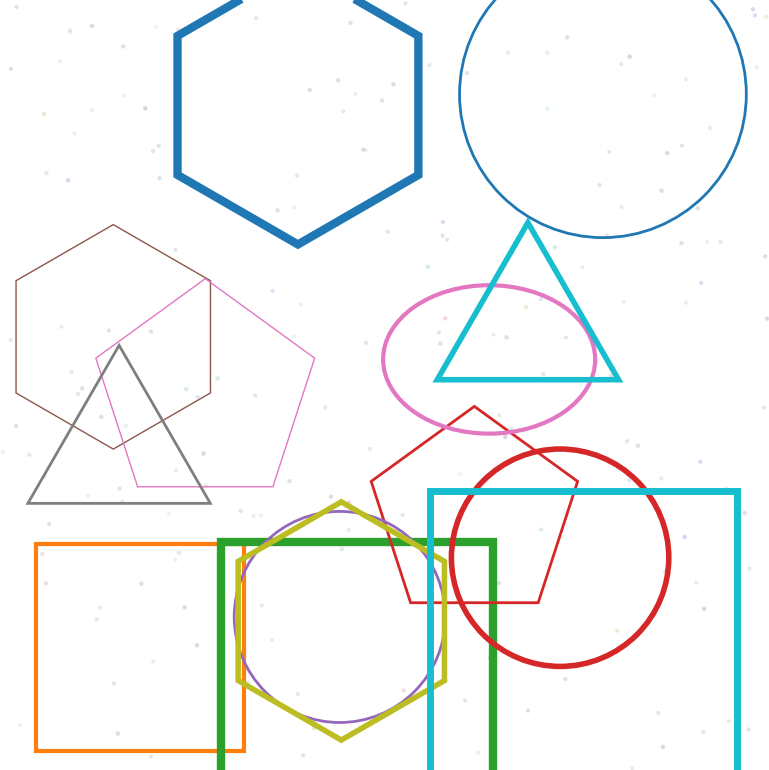[{"shape": "circle", "thickness": 1, "radius": 0.93, "center": [0.783, 0.878]}, {"shape": "hexagon", "thickness": 3, "radius": 0.9, "center": [0.387, 0.863]}, {"shape": "square", "thickness": 1.5, "radius": 0.67, "center": [0.182, 0.159]}, {"shape": "square", "thickness": 3, "radius": 0.88, "center": [0.463, 0.12]}, {"shape": "circle", "thickness": 2, "radius": 0.71, "center": [0.727, 0.276]}, {"shape": "pentagon", "thickness": 1, "radius": 0.7, "center": [0.616, 0.331]}, {"shape": "circle", "thickness": 1, "radius": 0.69, "center": [0.441, 0.199]}, {"shape": "hexagon", "thickness": 0.5, "radius": 0.73, "center": [0.147, 0.563]}, {"shape": "pentagon", "thickness": 0.5, "radius": 0.75, "center": [0.267, 0.489]}, {"shape": "oval", "thickness": 1.5, "radius": 0.69, "center": [0.635, 0.533]}, {"shape": "triangle", "thickness": 1, "radius": 0.68, "center": [0.155, 0.415]}, {"shape": "hexagon", "thickness": 2, "radius": 0.77, "center": [0.443, 0.194]}, {"shape": "triangle", "thickness": 2, "radius": 0.68, "center": [0.686, 0.575]}, {"shape": "square", "thickness": 2.5, "radius": 1.0, "center": [0.758, 0.164]}]